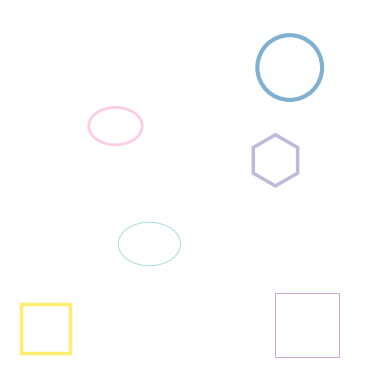[{"shape": "oval", "thickness": 0.5, "radius": 0.4, "center": [0.388, 0.366]}, {"shape": "hexagon", "thickness": 2.5, "radius": 0.33, "center": [0.715, 0.583]}, {"shape": "circle", "thickness": 3, "radius": 0.42, "center": [0.753, 0.825]}, {"shape": "oval", "thickness": 2, "radius": 0.35, "center": [0.3, 0.672]}, {"shape": "square", "thickness": 0.5, "radius": 0.41, "center": [0.797, 0.155]}, {"shape": "square", "thickness": 2.5, "radius": 0.32, "center": [0.118, 0.147]}]